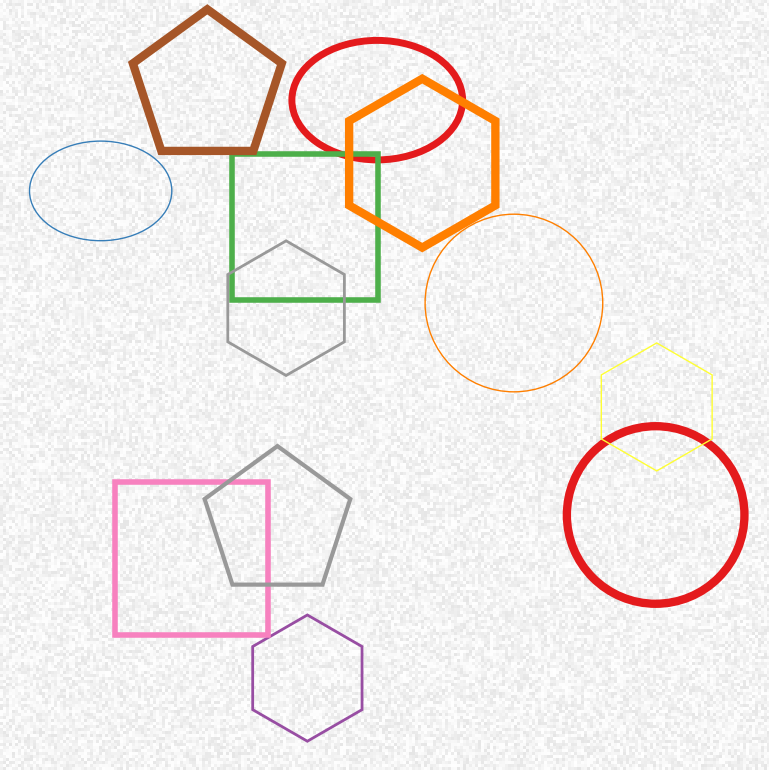[{"shape": "circle", "thickness": 3, "radius": 0.58, "center": [0.851, 0.331]}, {"shape": "oval", "thickness": 2.5, "radius": 0.55, "center": [0.49, 0.87]}, {"shape": "oval", "thickness": 0.5, "radius": 0.46, "center": [0.131, 0.752]}, {"shape": "square", "thickness": 2, "radius": 0.47, "center": [0.396, 0.705]}, {"shape": "hexagon", "thickness": 1, "radius": 0.41, "center": [0.399, 0.119]}, {"shape": "hexagon", "thickness": 3, "radius": 0.55, "center": [0.548, 0.788]}, {"shape": "circle", "thickness": 0.5, "radius": 0.58, "center": [0.667, 0.606]}, {"shape": "hexagon", "thickness": 0.5, "radius": 0.42, "center": [0.853, 0.472]}, {"shape": "pentagon", "thickness": 3, "radius": 0.51, "center": [0.269, 0.886]}, {"shape": "square", "thickness": 2, "radius": 0.5, "center": [0.249, 0.274]}, {"shape": "pentagon", "thickness": 1.5, "radius": 0.5, "center": [0.36, 0.321]}, {"shape": "hexagon", "thickness": 1, "radius": 0.44, "center": [0.372, 0.6]}]